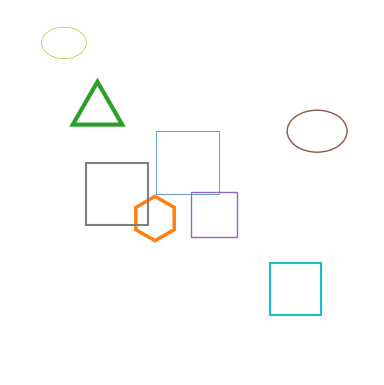[{"shape": "square", "thickness": 0.5, "radius": 0.41, "center": [0.487, 0.578]}, {"shape": "hexagon", "thickness": 2.5, "radius": 0.29, "center": [0.403, 0.432]}, {"shape": "triangle", "thickness": 3, "radius": 0.37, "center": [0.253, 0.713]}, {"shape": "square", "thickness": 1, "radius": 0.3, "center": [0.555, 0.442]}, {"shape": "oval", "thickness": 1, "radius": 0.39, "center": [0.824, 0.659]}, {"shape": "square", "thickness": 1.5, "radius": 0.4, "center": [0.303, 0.495]}, {"shape": "oval", "thickness": 0.5, "radius": 0.29, "center": [0.166, 0.889]}, {"shape": "square", "thickness": 1.5, "radius": 0.33, "center": [0.767, 0.249]}]